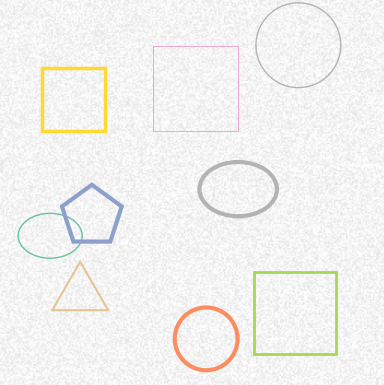[{"shape": "oval", "thickness": 1, "radius": 0.42, "center": [0.13, 0.388]}, {"shape": "circle", "thickness": 3, "radius": 0.41, "center": [0.536, 0.12]}, {"shape": "pentagon", "thickness": 3, "radius": 0.41, "center": [0.239, 0.438]}, {"shape": "square", "thickness": 0.5, "radius": 0.55, "center": [0.507, 0.77]}, {"shape": "square", "thickness": 2, "radius": 0.53, "center": [0.767, 0.187]}, {"shape": "square", "thickness": 2.5, "radius": 0.41, "center": [0.19, 0.742]}, {"shape": "triangle", "thickness": 1.5, "radius": 0.42, "center": [0.208, 0.236]}, {"shape": "circle", "thickness": 1, "radius": 0.55, "center": [0.775, 0.883]}, {"shape": "oval", "thickness": 3, "radius": 0.5, "center": [0.619, 0.509]}]